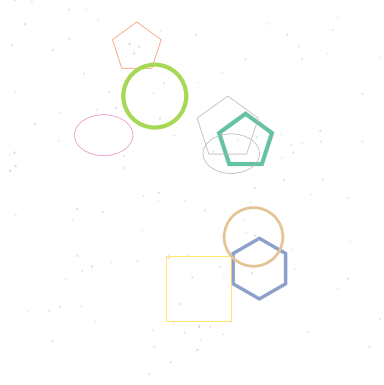[{"shape": "pentagon", "thickness": 3, "radius": 0.36, "center": [0.638, 0.632]}, {"shape": "pentagon", "thickness": 0.5, "radius": 0.33, "center": [0.355, 0.876]}, {"shape": "hexagon", "thickness": 2.5, "radius": 0.39, "center": [0.674, 0.302]}, {"shape": "oval", "thickness": 0.5, "radius": 0.38, "center": [0.269, 0.649]}, {"shape": "circle", "thickness": 3, "radius": 0.41, "center": [0.402, 0.75]}, {"shape": "square", "thickness": 0.5, "radius": 0.42, "center": [0.515, 0.25]}, {"shape": "circle", "thickness": 2, "radius": 0.38, "center": [0.658, 0.385]}, {"shape": "oval", "thickness": 0.5, "radius": 0.37, "center": [0.601, 0.601]}, {"shape": "pentagon", "thickness": 0.5, "radius": 0.42, "center": [0.592, 0.667]}]